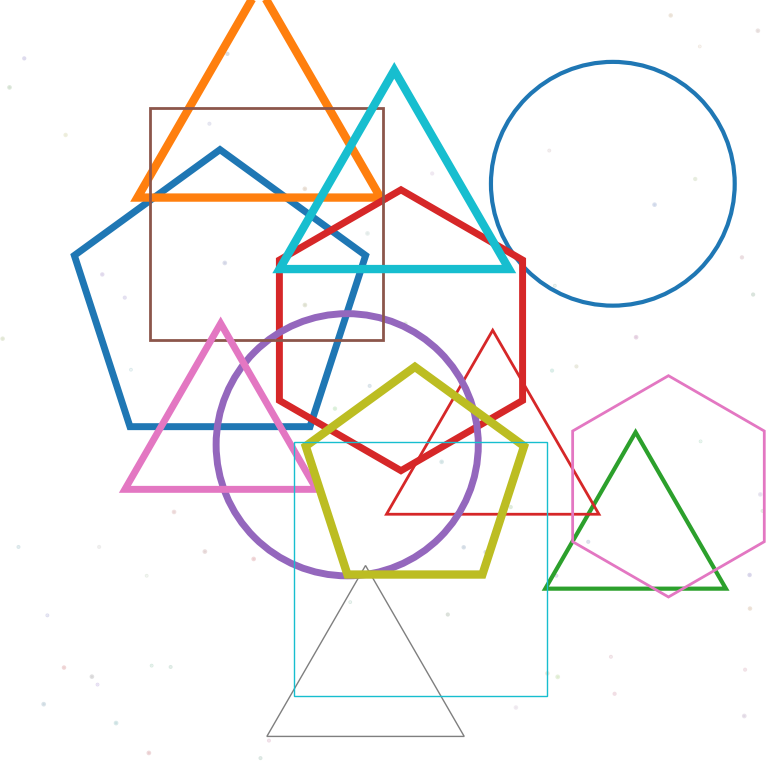[{"shape": "circle", "thickness": 1.5, "radius": 0.79, "center": [0.796, 0.761]}, {"shape": "pentagon", "thickness": 2.5, "radius": 0.99, "center": [0.286, 0.607]}, {"shape": "triangle", "thickness": 3, "radius": 0.91, "center": [0.336, 0.835]}, {"shape": "triangle", "thickness": 1.5, "radius": 0.68, "center": [0.825, 0.303]}, {"shape": "hexagon", "thickness": 2.5, "radius": 0.91, "center": [0.521, 0.571]}, {"shape": "triangle", "thickness": 1, "radius": 0.8, "center": [0.64, 0.412]}, {"shape": "circle", "thickness": 2.5, "radius": 0.85, "center": [0.451, 0.422]}, {"shape": "square", "thickness": 1, "radius": 0.76, "center": [0.346, 0.709]}, {"shape": "hexagon", "thickness": 1, "radius": 0.72, "center": [0.868, 0.368]}, {"shape": "triangle", "thickness": 2.5, "radius": 0.72, "center": [0.287, 0.436]}, {"shape": "triangle", "thickness": 0.5, "radius": 0.74, "center": [0.475, 0.118]}, {"shape": "pentagon", "thickness": 3, "radius": 0.75, "center": [0.539, 0.374]}, {"shape": "triangle", "thickness": 3, "radius": 0.86, "center": [0.512, 0.737]}, {"shape": "square", "thickness": 0.5, "radius": 0.82, "center": [0.546, 0.261]}]